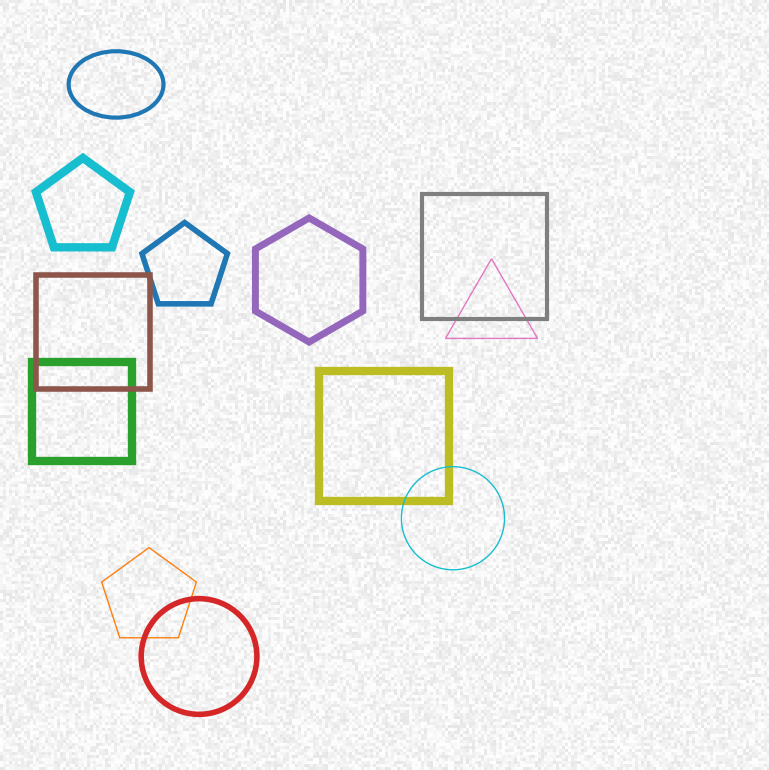[{"shape": "pentagon", "thickness": 2, "radius": 0.29, "center": [0.24, 0.653]}, {"shape": "oval", "thickness": 1.5, "radius": 0.31, "center": [0.151, 0.89]}, {"shape": "pentagon", "thickness": 0.5, "radius": 0.32, "center": [0.194, 0.224]}, {"shape": "square", "thickness": 3, "radius": 0.32, "center": [0.107, 0.466]}, {"shape": "circle", "thickness": 2, "radius": 0.38, "center": [0.258, 0.147]}, {"shape": "hexagon", "thickness": 2.5, "radius": 0.4, "center": [0.401, 0.636]}, {"shape": "square", "thickness": 2, "radius": 0.37, "center": [0.121, 0.569]}, {"shape": "triangle", "thickness": 0.5, "radius": 0.35, "center": [0.638, 0.595]}, {"shape": "square", "thickness": 1.5, "radius": 0.41, "center": [0.629, 0.667]}, {"shape": "square", "thickness": 3, "radius": 0.42, "center": [0.498, 0.434]}, {"shape": "circle", "thickness": 0.5, "radius": 0.33, "center": [0.588, 0.327]}, {"shape": "pentagon", "thickness": 3, "radius": 0.32, "center": [0.108, 0.731]}]